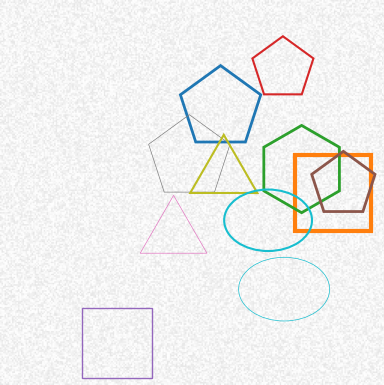[{"shape": "pentagon", "thickness": 2, "radius": 0.55, "center": [0.573, 0.72]}, {"shape": "square", "thickness": 3, "radius": 0.49, "center": [0.866, 0.499]}, {"shape": "hexagon", "thickness": 2, "radius": 0.57, "center": [0.783, 0.561]}, {"shape": "pentagon", "thickness": 1.5, "radius": 0.42, "center": [0.735, 0.822]}, {"shape": "square", "thickness": 1, "radius": 0.45, "center": [0.305, 0.11]}, {"shape": "pentagon", "thickness": 2, "radius": 0.43, "center": [0.892, 0.52]}, {"shape": "triangle", "thickness": 0.5, "radius": 0.5, "center": [0.451, 0.392]}, {"shape": "pentagon", "thickness": 0.5, "radius": 0.56, "center": [0.492, 0.591]}, {"shape": "triangle", "thickness": 1.5, "radius": 0.5, "center": [0.581, 0.549]}, {"shape": "oval", "thickness": 0.5, "radius": 0.59, "center": [0.738, 0.249]}, {"shape": "oval", "thickness": 1.5, "radius": 0.57, "center": [0.696, 0.428]}]